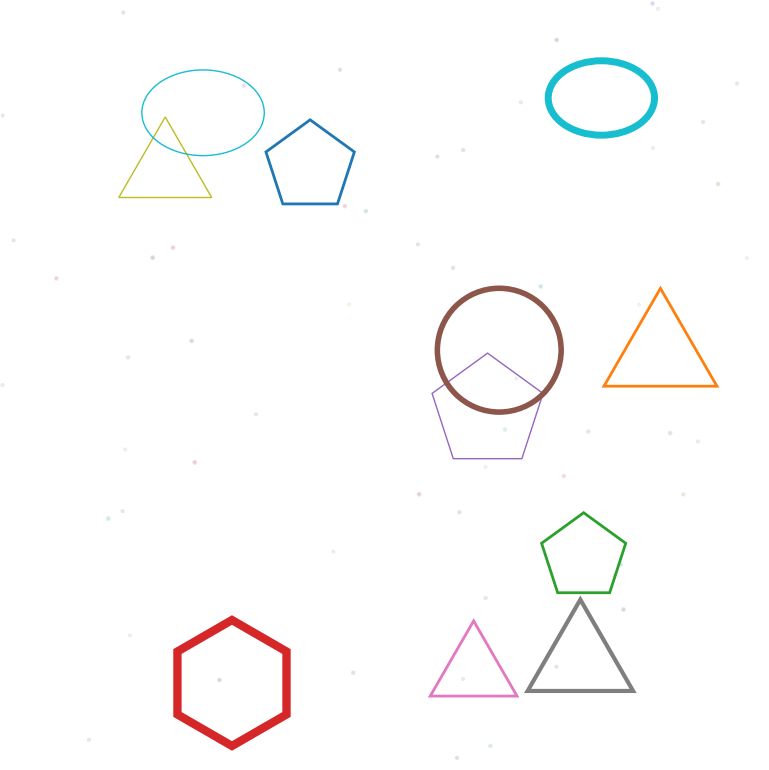[{"shape": "pentagon", "thickness": 1, "radius": 0.3, "center": [0.403, 0.784]}, {"shape": "triangle", "thickness": 1, "radius": 0.42, "center": [0.858, 0.541]}, {"shape": "pentagon", "thickness": 1, "radius": 0.29, "center": [0.758, 0.277]}, {"shape": "hexagon", "thickness": 3, "radius": 0.41, "center": [0.301, 0.113]}, {"shape": "pentagon", "thickness": 0.5, "radius": 0.38, "center": [0.633, 0.466]}, {"shape": "circle", "thickness": 2, "radius": 0.4, "center": [0.648, 0.545]}, {"shape": "triangle", "thickness": 1, "radius": 0.33, "center": [0.615, 0.129]}, {"shape": "triangle", "thickness": 1.5, "radius": 0.4, "center": [0.754, 0.142]}, {"shape": "triangle", "thickness": 0.5, "radius": 0.35, "center": [0.215, 0.778]}, {"shape": "oval", "thickness": 2.5, "radius": 0.35, "center": [0.781, 0.873]}, {"shape": "oval", "thickness": 0.5, "radius": 0.4, "center": [0.264, 0.854]}]